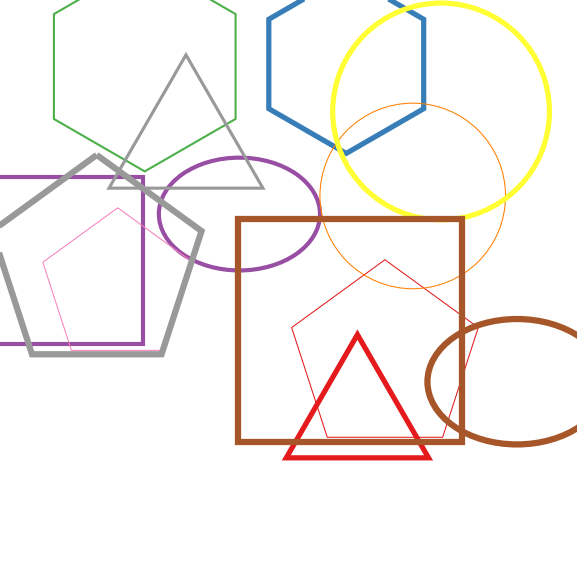[{"shape": "pentagon", "thickness": 0.5, "radius": 0.85, "center": [0.667, 0.379]}, {"shape": "triangle", "thickness": 2.5, "radius": 0.71, "center": [0.619, 0.277]}, {"shape": "hexagon", "thickness": 2.5, "radius": 0.77, "center": [0.6, 0.888]}, {"shape": "hexagon", "thickness": 1, "radius": 0.91, "center": [0.251, 0.884]}, {"shape": "oval", "thickness": 2, "radius": 0.7, "center": [0.415, 0.628]}, {"shape": "square", "thickness": 2, "radius": 0.72, "center": [0.103, 0.547]}, {"shape": "circle", "thickness": 0.5, "radius": 0.8, "center": [0.715, 0.66]}, {"shape": "circle", "thickness": 2.5, "radius": 0.94, "center": [0.764, 0.806]}, {"shape": "square", "thickness": 3, "radius": 0.97, "center": [0.606, 0.427]}, {"shape": "oval", "thickness": 3, "radius": 0.78, "center": [0.895, 0.338]}, {"shape": "pentagon", "thickness": 0.5, "radius": 0.68, "center": [0.204, 0.503]}, {"shape": "pentagon", "thickness": 3, "radius": 0.95, "center": [0.168, 0.54]}, {"shape": "triangle", "thickness": 1.5, "radius": 0.77, "center": [0.322, 0.75]}]